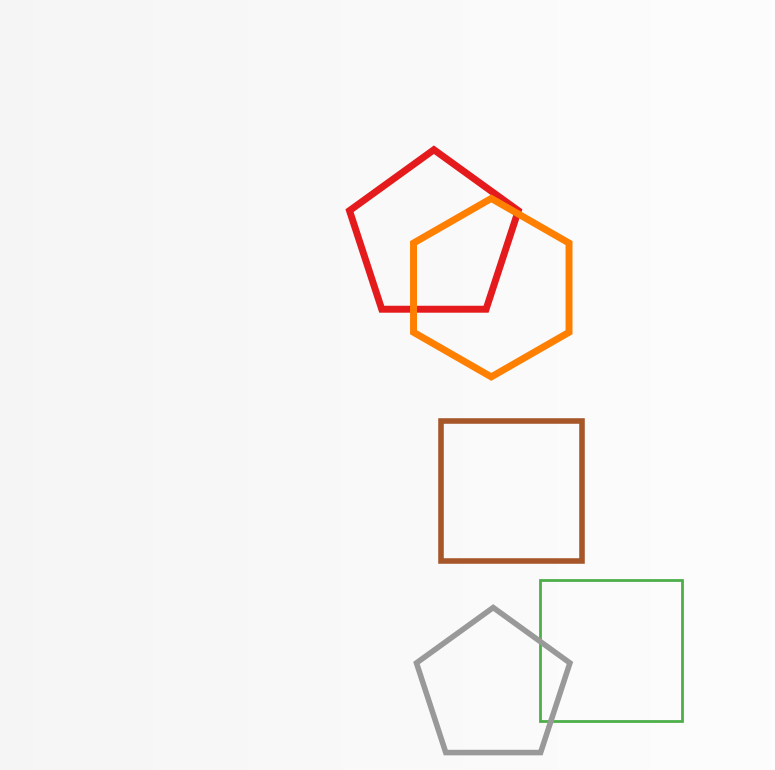[{"shape": "pentagon", "thickness": 2.5, "radius": 0.57, "center": [0.56, 0.691]}, {"shape": "square", "thickness": 1, "radius": 0.46, "center": [0.788, 0.156]}, {"shape": "hexagon", "thickness": 2.5, "radius": 0.58, "center": [0.634, 0.626]}, {"shape": "square", "thickness": 2, "radius": 0.46, "center": [0.66, 0.363]}, {"shape": "pentagon", "thickness": 2, "radius": 0.52, "center": [0.636, 0.107]}]